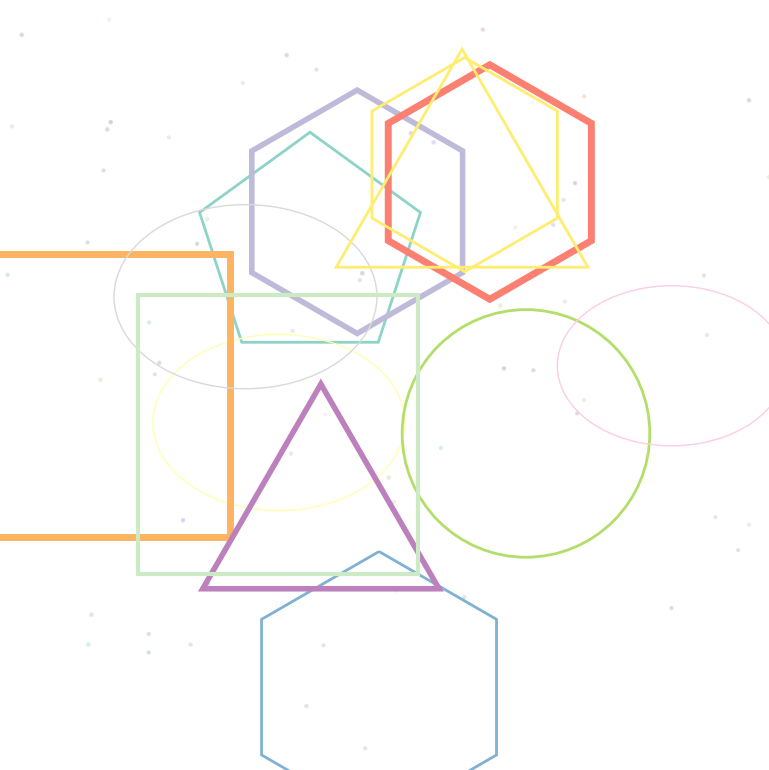[{"shape": "pentagon", "thickness": 1, "radius": 0.75, "center": [0.403, 0.677]}, {"shape": "oval", "thickness": 0.5, "radius": 0.82, "center": [0.362, 0.451]}, {"shape": "hexagon", "thickness": 2, "radius": 0.79, "center": [0.464, 0.725]}, {"shape": "hexagon", "thickness": 2.5, "radius": 0.76, "center": [0.636, 0.764]}, {"shape": "hexagon", "thickness": 1, "radius": 0.88, "center": [0.492, 0.108]}, {"shape": "square", "thickness": 2.5, "radius": 0.92, "center": [0.115, 0.486]}, {"shape": "circle", "thickness": 1, "radius": 0.8, "center": [0.683, 0.437]}, {"shape": "oval", "thickness": 0.5, "radius": 0.74, "center": [0.872, 0.525]}, {"shape": "oval", "thickness": 0.5, "radius": 0.85, "center": [0.319, 0.615]}, {"shape": "triangle", "thickness": 2, "radius": 0.89, "center": [0.417, 0.324]}, {"shape": "square", "thickness": 1.5, "radius": 0.91, "center": [0.361, 0.436]}, {"shape": "hexagon", "thickness": 1, "radius": 0.7, "center": [0.603, 0.786]}, {"shape": "triangle", "thickness": 1, "radius": 0.94, "center": [0.6, 0.747]}]